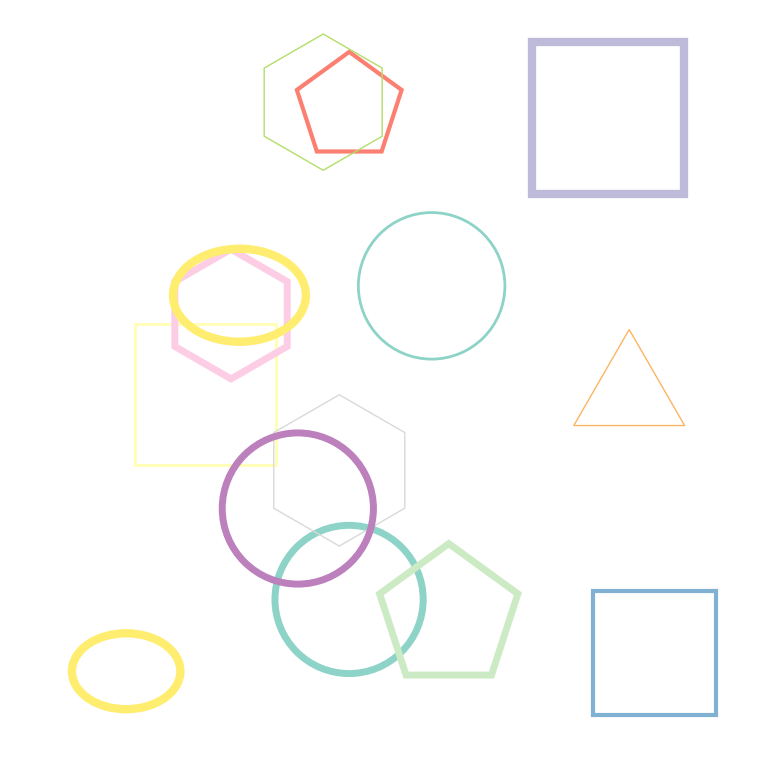[{"shape": "circle", "thickness": 1, "radius": 0.48, "center": [0.561, 0.629]}, {"shape": "circle", "thickness": 2.5, "radius": 0.48, "center": [0.453, 0.221]}, {"shape": "square", "thickness": 1, "radius": 0.46, "center": [0.266, 0.487]}, {"shape": "square", "thickness": 3, "radius": 0.49, "center": [0.79, 0.847]}, {"shape": "pentagon", "thickness": 1.5, "radius": 0.36, "center": [0.454, 0.861]}, {"shape": "square", "thickness": 1.5, "radius": 0.4, "center": [0.85, 0.151]}, {"shape": "triangle", "thickness": 0.5, "radius": 0.42, "center": [0.817, 0.489]}, {"shape": "hexagon", "thickness": 0.5, "radius": 0.44, "center": [0.42, 0.867]}, {"shape": "hexagon", "thickness": 2.5, "radius": 0.42, "center": [0.3, 0.592]}, {"shape": "hexagon", "thickness": 0.5, "radius": 0.49, "center": [0.441, 0.389]}, {"shape": "circle", "thickness": 2.5, "radius": 0.49, "center": [0.387, 0.34]}, {"shape": "pentagon", "thickness": 2.5, "radius": 0.47, "center": [0.583, 0.2]}, {"shape": "oval", "thickness": 3, "radius": 0.35, "center": [0.164, 0.128]}, {"shape": "oval", "thickness": 3, "radius": 0.43, "center": [0.311, 0.617]}]